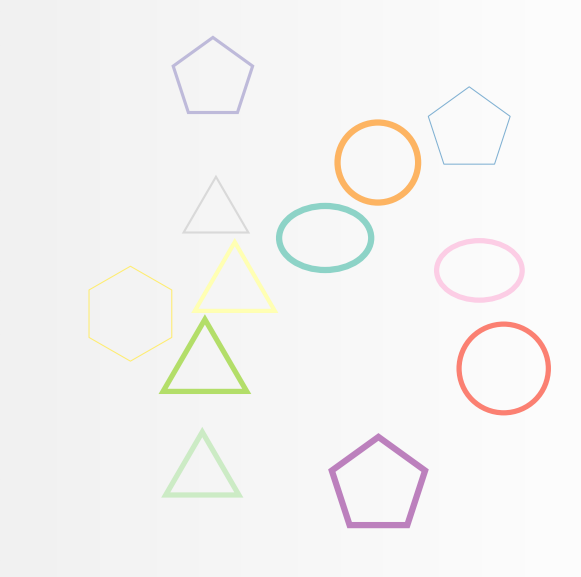[{"shape": "oval", "thickness": 3, "radius": 0.4, "center": [0.559, 0.587]}, {"shape": "triangle", "thickness": 2, "radius": 0.4, "center": [0.404, 0.501]}, {"shape": "pentagon", "thickness": 1.5, "radius": 0.36, "center": [0.366, 0.862]}, {"shape": "circle", "thickness": 2.5, "radius": 0.38, "center": [0.867, 0.361]}, {"shape": "pentagon", "thickness": 0.5, "radius": 0.37, "center": [0.807, 0.775]}, {"shape": "circle", "thickness": 3, "radius": 0.35, "center": [0.65, 0.718]}, {"shape": "triangle", "thickness": 2.5, "radius": 0.42, "center": [0.353, 0.363]}, {"shape": "oval", "thickness": 2.5, "radius": 0.37, "center": [0.825, 0.531]}, {"shape": "triangle", "thickness": 1, "radius": 0.32, "center": [0.372, 0.629]}, {"shape": "pentagon", "thickness": 3, "radius": 0.42, "center": [0.651, 0.158]}, {"shape": "triangle", "thickness": 2.5, "radius": 0.36, "center": [0.348, 0.178]}, {"shape": "hexagon", "thickness": 0.5, "radius": 0.41, "center": [0.224, 0.456]}]